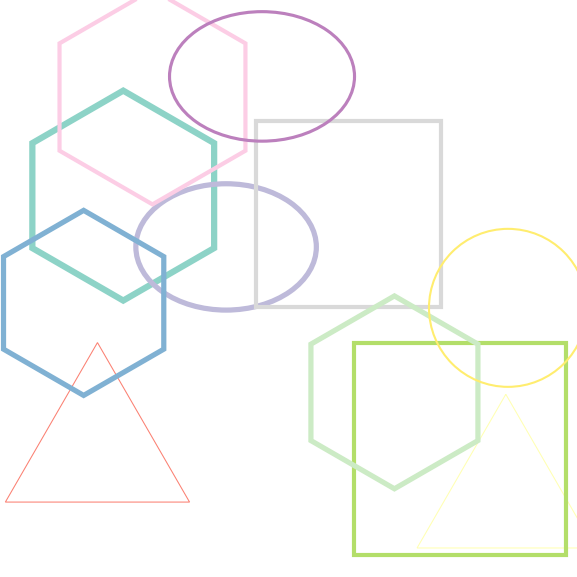[{"shape": "hexagon", "thickness": 3, "radius": 0.91, "center": [0.213, 0.66]}, {"shape": "triangle", "thickness": 0.5, "radius": 0.89, "center": [0.876, 0.139]}, {"shape": "oval", "thickness": 2.5, "radius": 0.78, "center": [0.392, 0.572]}, {"shape": "triangle", "thickness": 0.5, "radius": 0.92, "center": [0.169, 0.222]}, {"shape": "hexagon", "thickness": 2.5, "radius": 0.8, "center": [0.145, 0.475]}, {"shape": "square", "thickness": 2, "radius": 0.92, "center": [0.797, 0.221]}, {"shape": "hexagon", "thickness": 2, "radius": 0.93, "center": [0.264, 0.831]}, {"shape": "square", "thickness": 2, "radius": 0.8, "center": [0.603, 0.629]}, {"shape": "oval", "thickness": 1.5, "radius": 0.8, "center": [0.454, 0.867]}, {"shape": "hexagon", "thickness": 2.5, "radius": 0.83, "center": [0.683, 0.32]}, {"shape": "circle", "thickness": 1, "radius": 0.68, "center": [0.88, 0.466]}]